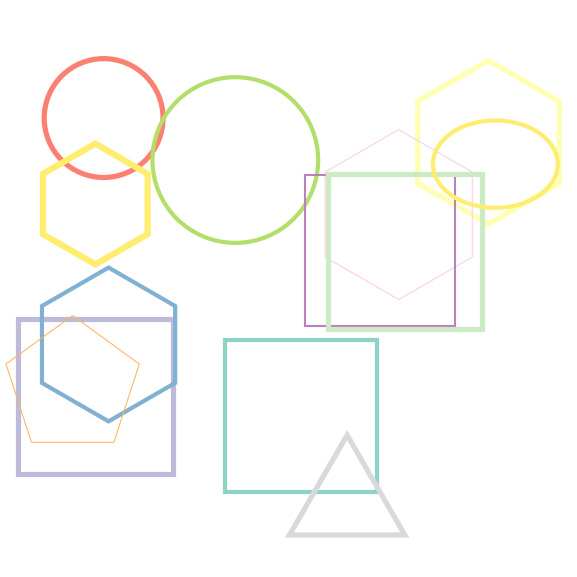[{"shape": "square", "thickness": 2, "radius": 0.66, "center": [0.521, 0.279]}, {"shape": "hexagon", "thickness": 2.5, "radius": 0.71, "center": [0.846, 0.753]}, {"shape": "square", "thickness": 2.5, "radius": 0.67, "center": [0.165, 0.312]}, {"shape": "circle", "thickness": 2.5, "radius": 0.51, "center": [0.179, 0.795]}, {"shape": "hexagon", "thickness": 2, "radius": 0.67, "center": [0.188, 0.403]}, {"shape": "pentagon", "thickness": 0.5, "radius": 0.61, "center": [0.126, 0.331]}, {"shape": "circle", "thickness": 2, "radius": 0.72, "center": [0.407, 0.722]}, {"shape": "hexagon", "thickness": 0.5, "radius": 0.74, "center": [0.69, 0.628]}, {"shape": "triangle", "thickness": 2.5, "radius": 0.58, "center": [0.601, 0.13]}, {"shape": "square", "thickness": 1, "radius": 0.65, "center": [0.658, 0.566]}, {"shape": "square", "thickness": 2.5, "radius": 0.67, "center": [0.701, 0.563]}, {"shape": "oval", "thickness": 2, "radius": 0.54, "center": [0.858, 0.715]}, {"shape": "hexagon", "thickness": 3, "radius": 0.52, "center": [0.165, 0.646]}]